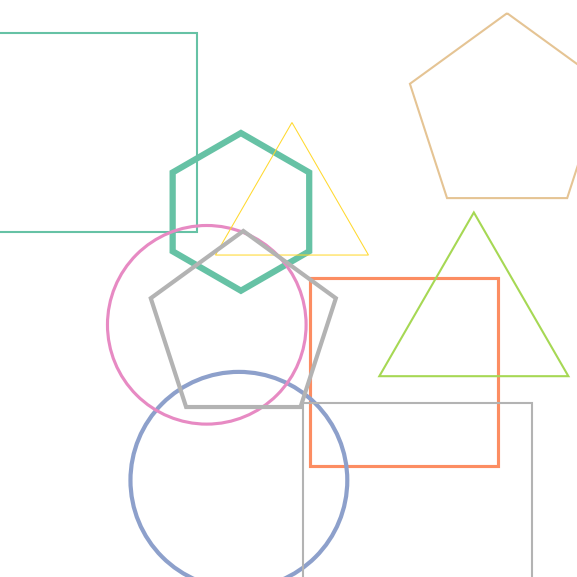[{"shape": "hexagon", "thickness": 3, "radius": 0.68, "center": [0.417, 0.632]}, {"shape": "square", "thickness": 1, "radius": 0.86, "center": [0.169, 0.769]}, {"shape": "square", "thickness": 1.5, "radius": 0.81, "center": [0.699, 0.355]}, {"shape": "circle", "thickness": 2, "radius": 0.94, "center": [0.414, 0.167]}, {"shape": "circle", "thickness": 1.5, "radius": 0.86, "center": [0.358, 0.437]}, {"shape": "triangle", "thickness": 1, "radius": 0.95, "center": [0.821, 0.442]}, {"shape": "triangle", "thickness": 0.5, "radius": 0.76, "center": [0.506, 0.634]}, {"shape": "pentagon", "thickness": 1, "radius": 0.88, "center": [0.878, 0.799]}, {"shape": "pentagon", "thickness": 2, "radius": 0.84, "center": [0.421, 0.431]}, {"shape": "square", "thickness": 1, "radius": 0.99, "center": [0.722, 0.104]}]